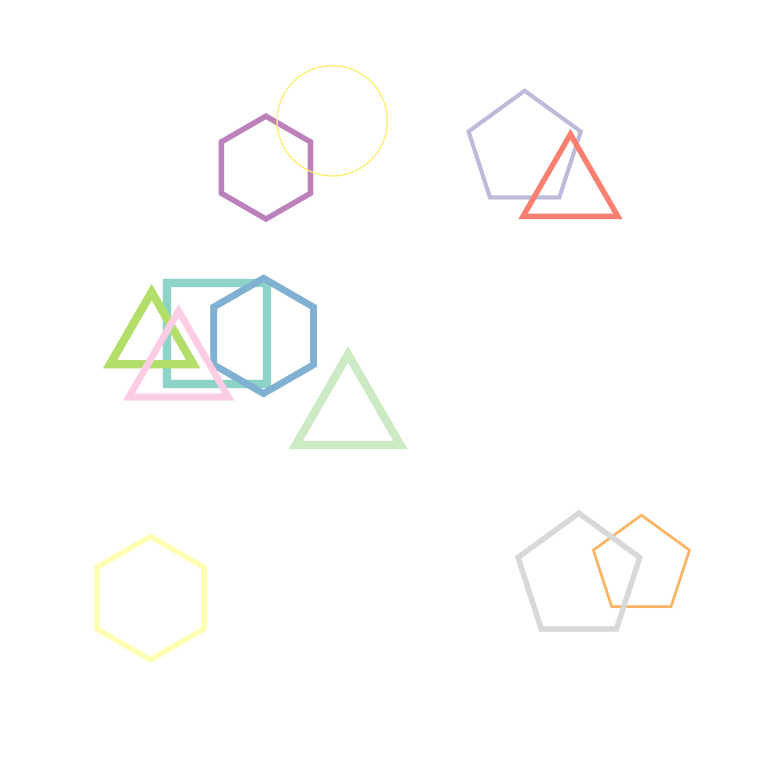[{"shape": "square", "thickness": 3, "radius": 0.33, "center": [0.282, 0.567]}, {"shape": "hexagon", "thickness": 2, "radius": 0.4, "center": [0.195, 0.223]}, {"shape": "pentagon", "thickness": 1.5, "radius": 0.38, "center": [0.681, 0.806]}, {"shape": "triangle", "thickness": 2, "radius": 0.36, "center": [0.741, 0.755]}, {"shape": "hexagon", "thickness": 2.5, "radius": 0.37, "center": [0.342, 0.564]}, {"shape": "pentagon", "thickness": 1, "radius": 0.33, "center": [0.833, 0.265]}, {"shape": "triangle", "thickness": 3, "radius": 0.31, "center": [0.197, 0.558]}, {"shape": "triangle", "thickness": 2.5, "radius": 0.37, "center": [0.232, 0.522]}, {"shape": "pentagon", "thickness": 2, "radius": 0.42, "center": [0.752, 0.25]}, {"shape": "hexagon", "thickness": 2, "radius": 0.33, "center": [0.345, 0.782]}, {"shape": "triangle", "thickness": 3, "radius": 0.39, "center": [0.452, 0.461]}, {"shape": "circle", "thickness": 0.5, "radius": 0.36, "center": [0.432, 0.843]}]